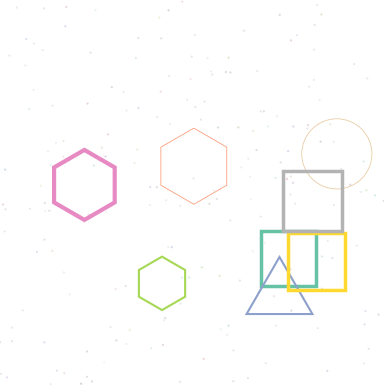[{"shape": "square", "thickness": 2.5, "radius": 0.36, "center": [0.749, 0.328]}, {"shape": "hexagon", "thickness": 0.5, "radius": 0.49, "center": [0.503, 0.568]}, {"shape": "triangle", "thickness": 1.5, "radius": 0.49, "center": [0.726, 0.234]}, {"shape": "hexagon", "thickness": 3, "radius": 0.45, "center": [0.219, 0.52]}, {"shape": "hexagon", "thickness": 1.5, "radius": 0.35, "center": [0.421, 0.264]}, {"shape": "square", "thickness": 2.5, "radius": 0.37, "center": [0.822, 0.32]}, {"shape": "circle", "thickness": 0.5, "radius": 0.46, "center": [0.875, 0.6]}, {"shape": "square", "thickness": 2.5, "radius": 0.39, "center": [0.811, 0.478]}]